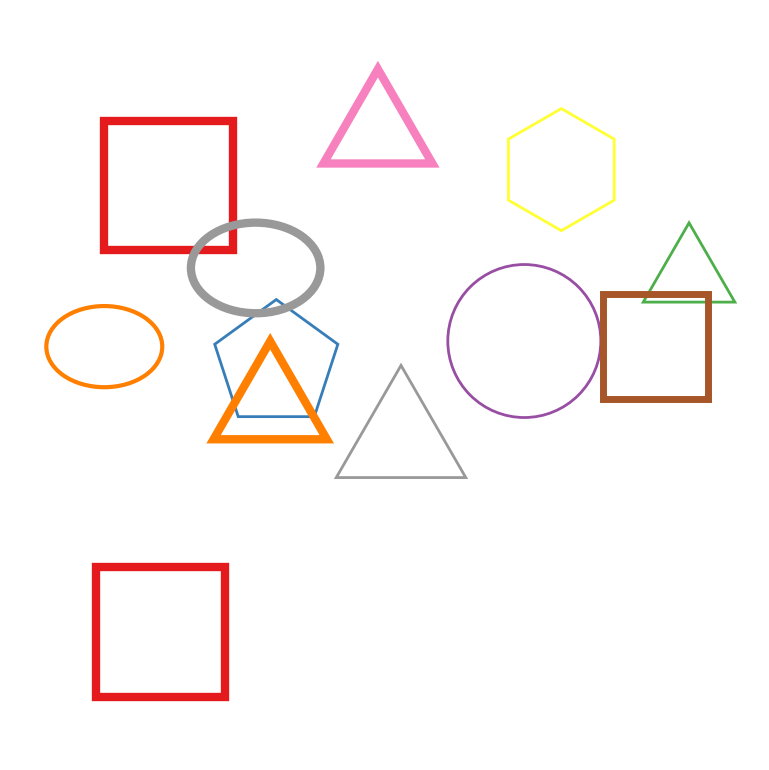[{"shape": "square", "thickness": 3, "radius": 0.42, "center": [0.208, 0.179]}, {"shape": "square", "thickness": 3, "radius": 0.42, "center": [0.219, 0.759]}, {"shape": "pentagon", "thickness": 1, "radius": 0.42, "center": [0.359, 0.527]}, {"shape": "triangle", "thickness": 1, "radius": 0.34, "center": [0.895, 0.642]}, {"shape": "circle", "thickness": 1, "radius": 0.5, "center": [0.681, 0.557]}, {"shape": "oval", "thickness": 1.5, "radius": 0.38, "center": [0.135, 0.55]}, {"shape": "triangle", "thickness": 3, "radius": 0.42, "center": [0.351, 0.472]}, {"shape": "hexagon", "thickness": 1, "radius": 0.4, "center": [0.729, 0.78]}, {"shape": "square", "thickness": 2.5, "radius": 0.34, "center": [0.851, 0.55]}, {"shape": "triangle", "thickness": 3, "radius": 0.41, "center": [0.491, 0.829]}, {"shape": "triangle", "thickness": 1, "radius": 0.49, "center": [0.521, 0.428]}, {"shape": "oval", "thickness": 3, "radius": 0.42, "center": [0.332, 0.652]}]